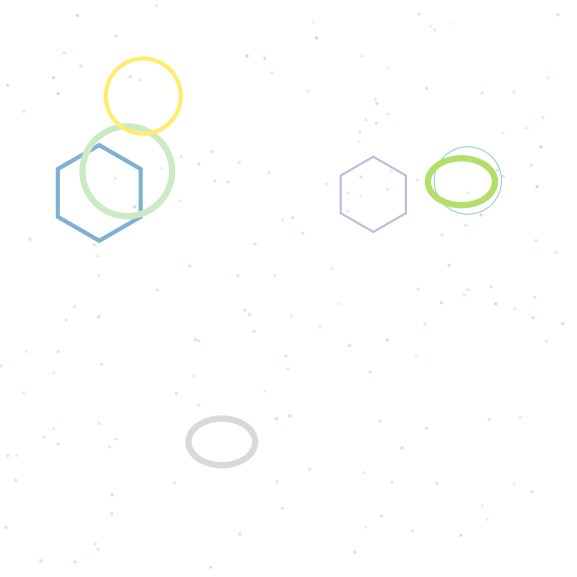[{"shape": "circle", "thickness": 0.5, "radius": 0.29, "center": [0.81, 0.687]}, {"shape": "hexagon", "thickness": 1, "radius": 0.33, "center": [0.646, 0.663]}, {"shape": "hexagon", "thickness": 2, "radius": 0.41, "center": [0.172, 0.665]}, {"shape": "oval", "thickness": 3, "radius": 0.29, "center": [0.799, 0.684]}, {"shape": "oval", "thickness": 3, "radius": 0.29, "center": [0.384, 0.234]}, {"shape": "circle", "thickness": 3, "radius": 0.39, "center": [0.22, 0.703]}, {"shape": "circle", "thickness": 2, "radius": 0.32, "center": [0.248, 0.833]}]